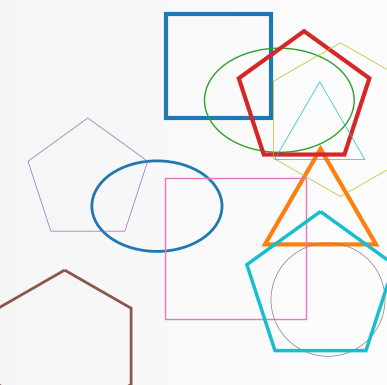[{"shape": "oval", "thickness": 2, "radius": 0.84, "center": [0.405, 0.465]}, {"shape": "square", "thickness": 3, "radius": 0.67, "center": [0.564, 0.829]}, {"shape": "triangle", "thickness": 3, "radius": 0.83, "center": [0.827, 0.448]}, {"shape": "oval", "thickness": 1, "radius": 0.97, "center": [0.721, 0.74]}, {"shape": "pentagon", "thickness": 3, "radius": 0.89, "center": [0.785, 0.742]}, {"shape": "pentagon", "thickness": 0.5, "radius": 0.81, "center": [0.227, 0.531]}, {"shape": "hexagon", "thickness": 2, "radius": 0.99, "center": [0.167, 0.1]}, {"shape": "square", "thickness": 1, "radius": 0.91, "center": [0.607, 0.355]}, {"shape": "circle", "thickness": 0.5, "radius": 0.74, "center": [0.846, 0.222]}, {"shape": "hexagon", "thickness": 0.5, "radius": 1.0, "center": [0.879, 0.689]}, {"shape": "triangle", "thickness": 0.5, "radius": 0.67, "center": [0.825, 0.653]}, {"shape": "pentagon", "thickness": 2.5, "radius": 1.0, "center": [0.827, 0.251]}]